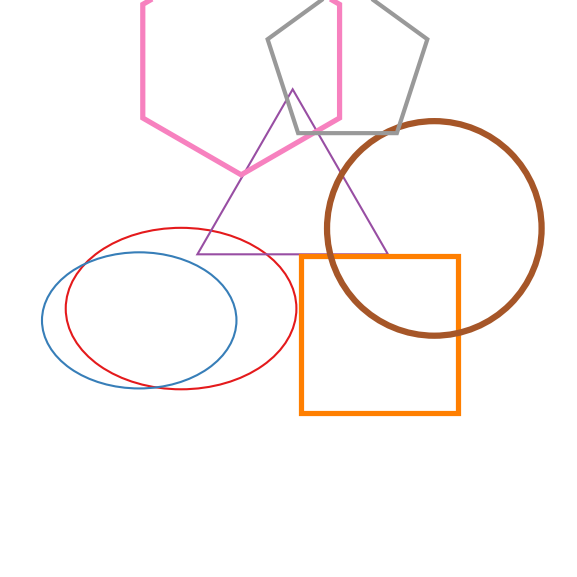[{"shape": "oval", "thickness": 1, "radius": 1.0, "center": [0.314, 0.465]}, {"shape": "oval", "thickness": 1, "radius": 0.84, "center": [0.241, 0.444]}, {"shape": "triangle", "thickness": 1, "radius": 0.95, "center": [0.507, 0.654]}, {"shape": "square", "thickness": 2.5, "radius": 0.68, "center": [0.657, 0.42]}, {"shape": "circle", "thickness": 3, "radius": 0.93, "center": [0.752, 0.604]}, {"shape": "hexagon", "thickness": 2.5, "radius": 0.98, "center": [0.418, 0.893]}, {"shape": "pentagon", "thickness": 2, "radius": 0.73, "center": [0.602, 0.886]}]